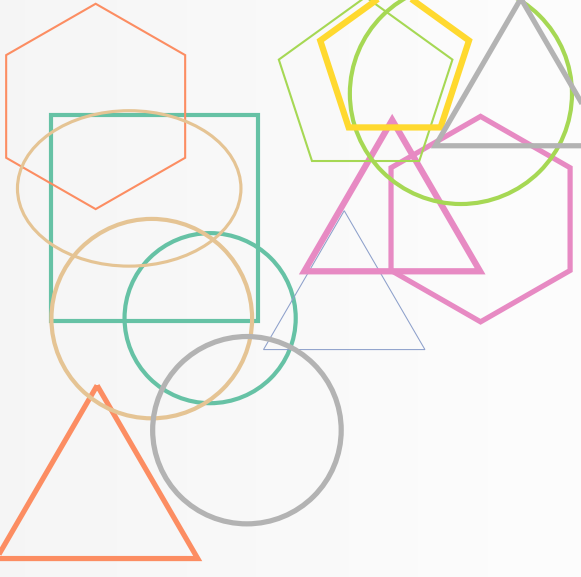[{"shape": "square", "thickness": 2, "radius": 0.89, "center": [0.266, 0.621]}, {"shape": "circle", "thickness": 2, "radius": 0.74, "center": [0.362, 0.448]}, {"shape": "triangle", "thickness": 2.5, "radius": 1.0, "center": [0.167, 0.132]}, {"shape": "hexagon", "thickness": 1, "radius": 0.89, "center": [0.165, 0.815]}, {"shape": "triangle", "thickness": 0.5, "radius": 0.8, "center": [0.592, 0.474]}, {"shape": "triangle", "thickness": 3, "radius": 0.87, "center": [0.675, 0.617]}, {"shape": "hexagon", "thickness": 2.5, "radius": 0.89, "center": [0.827, 0.62]}, {"shape": "pentagon", "thickness": 1, "radius": 0.79, "center": [0.629, 0.847]}, {"shape": "circle", "thickness": 2, "radius": 0.96, "center": [0.793, 0.837]}, {"shape": "pentagon", "thickness": 3, "radius": 0.67, "center": [0.679, 0.887]}, {"shape": "oval", "thickness": 1.5, "radius": 0.96, "center": [0.222, 0.673]}, {"shape": "circle", "thickness": 2, "radius": 0.86, "center": [0.261, 0.447]}, {"shape": "triangle", "thickness": 2.5, "radius": 0.85, "center": [0.896, 0.832]}, {"shape": "circle", "thickness": 2.5, "radius": 0.81, "center": [0.425, 0.254]}]